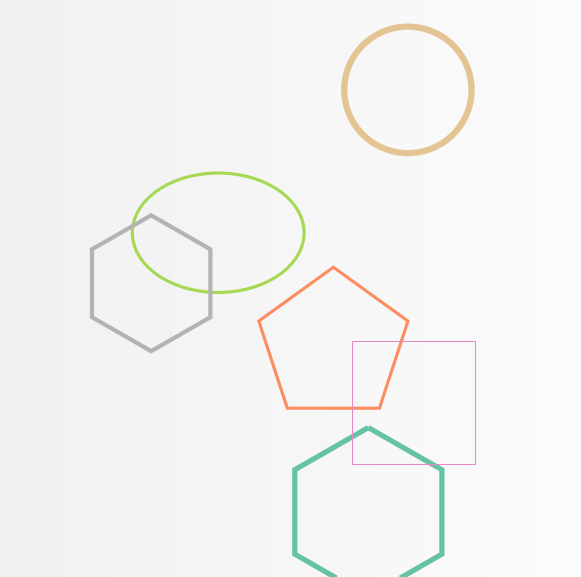[{"shape": "hexagon", "thickness": 2.5, "radius": 0.73, "center": [0.634, 0.113]}, {"shape": "pentagon", "thickness": 1.5, "radius": 0.67, "center": [0.574, 0.401]}, {"shape": "square", "thickness": 0.5, "radius": 0.53, "center": [0.711, 0.302]}, {"shape": "oval", "thickness": 1.5, "radius": 0.74, "center": [0.375, 0.596]}, {"shape": "circle", "thickness": 3, "radius": 0.55, "center": [0.702, 0.843]}, {"shape": "hexagon", "thickness": 2, "radius": 0.59, "center": [0.26, 0.509]}]